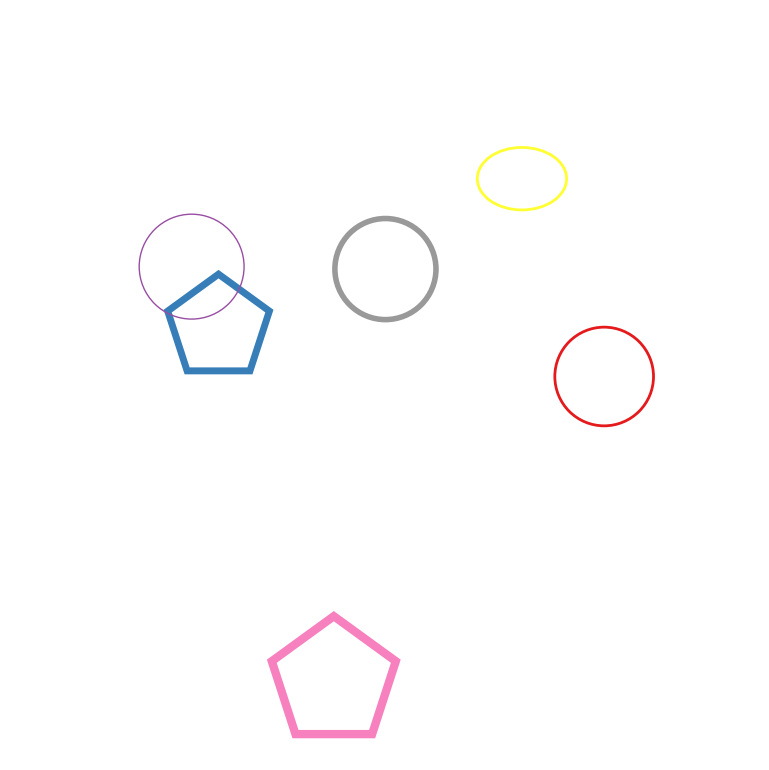[{"shape": "circle", "thickness": 1, "radius": 0.32, "center": [0.785, 0.511]}, {"shape": "pentagon", "thickness": 2.5, "radius": 0.35, "center": [0.284, 0.575]}, {"shape": "circle", "thickness": 0.5, "radius": 0.34, "center": [0.249, 0.654]}, {"shape": "oval", "thickness": 1, "radius": 0.29, "center": [0.678, 0.768]}, {"shape": "pentagon", "thickness": 3, "radius": 0.42, "center": [0.434, 0.115]}, {"shape": "circle", "thickness": 2, "radius": 0.33, "center": [0.501, 0.651]}]